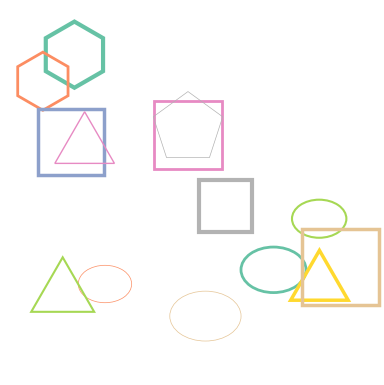[{"shape": "hexagon", "thickness": 3, "radius": 0.43, "center": [0.193, 0.858]}, {"shape": "oval", "thickness": 2, "radius": 0.42, "center": [0.71, 0.299]}, {"shape": "oval", "thickness": 0.5, "radius": 0.35, "center": [0.273, 0.262]}, {"shape": "hexagon", "thickness": 2, "radius": 0.38, "center": [0.111, 0.789]}, {"shape": "square", "thickness": 2.5, "radius": 0.43, "center": [0.184, 0.632]}, {"shape": "triangle", "thickness": 1, "radius": 0.45, "center": [0.22, 0.62]}, {"shape": "square", "thickness": 2, "radius": 0.44, "center": [0.489, 0.65]}, {"shape": "oval", "thickness": 1.5, "radius": 0.35, "center": [0.829, 0.432]}, {"shape": "triangle", "thickness": 1.5, "radius": 0.47, "center": [0.163, 0.237]}, {"shape": "triangle", "thickness": 2.5, "radius": 0.43, "center": [0.83, 0.263]}, {"shape": "square", "thickness": 2.5, "radius": 0.5, "center": [0.885, 0.306]}, {"shape": "oval", "thickness": 0.5, "radius": 0.46, "center": [0.534, 0.179]}, {"shape": "square", "thickness": 3, "radius": 0.34, "center": [0.586, 0.466]}, {"shape": "pentagon", "thickness": 0.5, "radius": 0.47, "center": [0.488, 0.667]}]